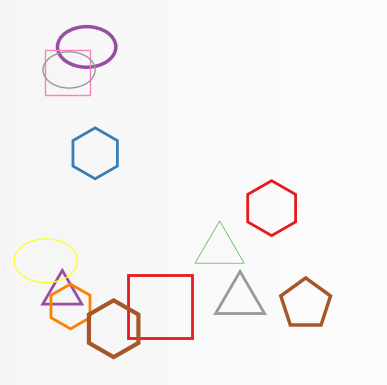[{"shape": "square", "thickness": 2, "radius": 0.41, "center": [0.412, 0.205]}, {"shape": "hexagon", "thickness": 2, "radius": 0.36, "center": [0.701, 0.459]}, {"shape": "hexagon", "thickness": 2, "radius": 0.33, "center": [0.246, 0.602]}, {"shape": "triangle", "thickness": 0.5, "radius": 0.37, "center": [0.567, 0.353]}, {"shape": "oval", "thickness": 2.5, "radius": 0.38, "center": [0.224, 0.878]}, {"shape": "triangle", "thickness": 2, "radius": 0.29, "center": [0.161, 0.239]}, {"shape": "hexagon", "thickness": 2, "radius": 0.29, "center": [0.182, 0.204]}, {"shape": "oval", "thickness": 1, "radius": 0.41, "center": [0.118, 0.323]}, {"shape": "hexagon", "thickness": 3, "radius": 0.37, "center": [0.293, 0.146]}, {"shape": "pentagon", "thickness": 2.5, "radius": 0.34, "center": [0.789, 0.211]}, {"shape": "square", "thickness": 1, "radius": 0.29, "center": [0.174, 0.812]}, {"shape": "triangle", "thickness": 2, "radius": 0.36, "center": [0.62, 0.222]}, {"shape": "oval", "thickness": 1, "radius": 0.34, "center": [0.178, 0.818]}]